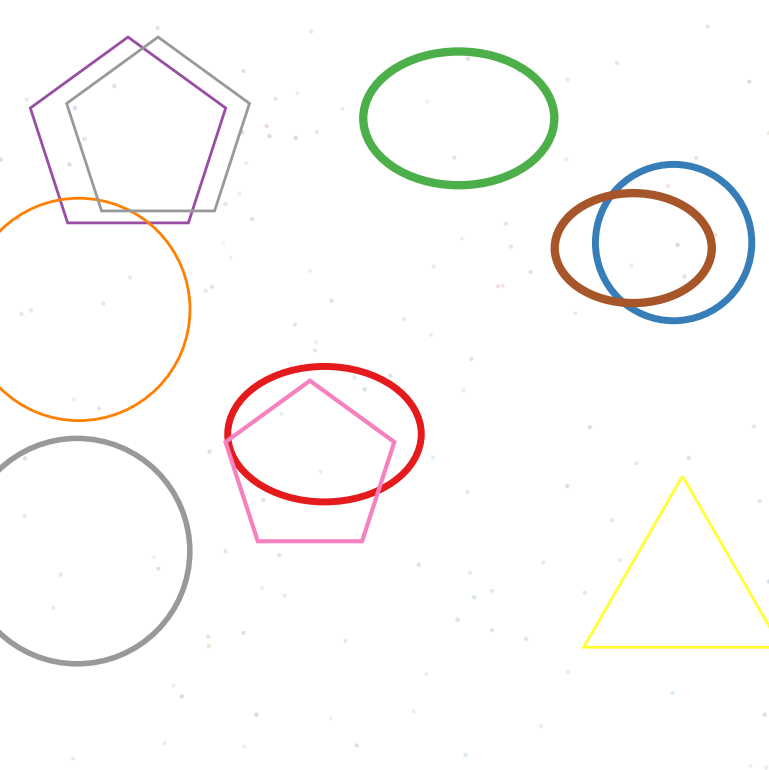[{"shape": "oval", "thickness": 2.5, "radius": 0.63, "center": [0.421, 0.436]}, {"shape": "circle", "thickness": 2.5, "radius": 0.51, "center": [0.875, 0.685]}, {"shape": "oval", "thickness": 3, "radius": 0.62, "center": [0.596, 0.846]}, {"shape": "pentagon", "thickness": 1, "radius": 0.67, "center": [0.166, 0.818]}, {"shape": "circle", "thickness": 1, "radius": 0.72, "center": [0.102, 0.598]}, {"shape": "triangle", "thickness": 1, "radius": 0.74, "center": [0.886, 0.233]}, {"shape": "oval", "thickness": 3, "radius": 0.51, "center": [0.822, 0.678]}, {"shape": "pentagon", "thickness": 1.5, "radius": 0.58, "center": [0.402, 0.39]}, {"shape": "circle", "thickness": 2, "radius": 0.73, "center": [0.1, 0.284]}, {"shape": "pentagon", "thickness": 1, "radius": 0.62, "center": [0.205, 0.827]}]